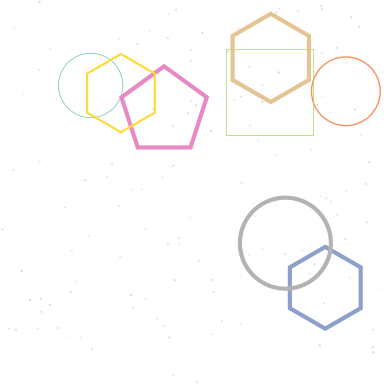[{"shape": "circle", "thickness": 0.5, "radius": 0.42, "center": [0.236, 0.778]}, {"shape": "circle", "thickness": 1, "radius": 0.45, "center": [0.898, 0.763]}, {"shape": "hexagon", "thickness": 3, "radius": 0.53, "center": [0.845, 0.252]}, {"shape": "pentagon", "thickness": 3, "radius": 0.58, "center": [0.426, 0.711]}, {"shape": "square", "thickness": 0.5, "radius": 0.56, "center": [0.7, 0.761]}, {"shape": "hexagon", "thickness": 1.5, "radius": 0.51, "center": [0.314, 0.758]}, {"shape": "hexagon", "thickness": 3, "radius": 0.57, "center": [0.703, 0.85]}, {"shape": "circle", "thickness": 3, "radius": 0.59, "center": [0.741, 0.368]}]